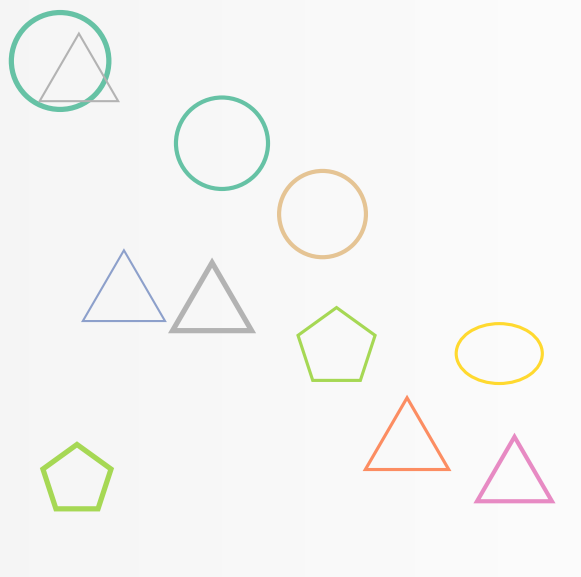[{"shape": "circle", "thickness": 2.5, "radius": 0.42, "center": [0.103, 0.894]}, {"shape": "circle", "thickness": 2, "radius": 0.4, "center": [0.382, 0.751]}, {"shape": "triangle", "thickness": 1.5, "radius": 0.41, "center": [0.7, 0.228]}, {"shape": "triangle", "thickness": 1, "radius": 0.41, "center": [0.213, 0.484]}, {"shape": "triangle", "thickness": 2, "radius": 0.37, "center": [0.885, 0.168]}, {"shape": "pentagon", "thickness": 2.5, "radius": 0.31, "center": [0.132, 0.168]}, {"shape": "pentagon", "thickness": 1.5, "radius": 0.35, "center": [0.579, 0.397]}, {"shape": "oval", "thickness": 1.5, "radius": 0.37, "center": [0.859, 0.387]}, {"shape": "circle", "thickness": 2, "radius": 0.37, "center": [0.555, 0.628]}, {"shape": "triangle", "thickness": 2.5, "radius": 0.39, "center": [0.365, 0.466]}, {"shape": "triangle", "thickness": 1, "radius": 0.39, "center": [0.136, 0.863]}]